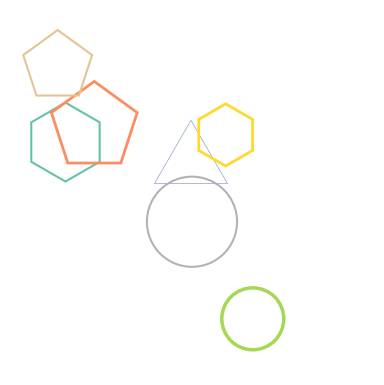[{"shape": "hexagon", "thickness": 1.5, "radius": 0.51, "center": [0.17, 0.631]}, {"shape": "pentagon", "thickness": 2, "radius": 0.59, "center": [0.245, 0.671]}, {"shape": "triangle", "thickness": 0.5, "radius": 0.55, "center": [0.496, 0.578]}, {"shape": "circle", "thickness": 2.5, "radius": 0.4, "center": [0.657, 0.172]}, {"shape": "hexagon", "thickness": 2, "radius": 0.4, "center": [0.586, 0.65]}, {"shape": "pentagon", "thickness": 1.5, "radius": 0.47, "center": [0.15, 0.828]}, {"shape": "circle", "thickness": 1.5, "radius": 0.59, "center": [0.499, 0.424]}]